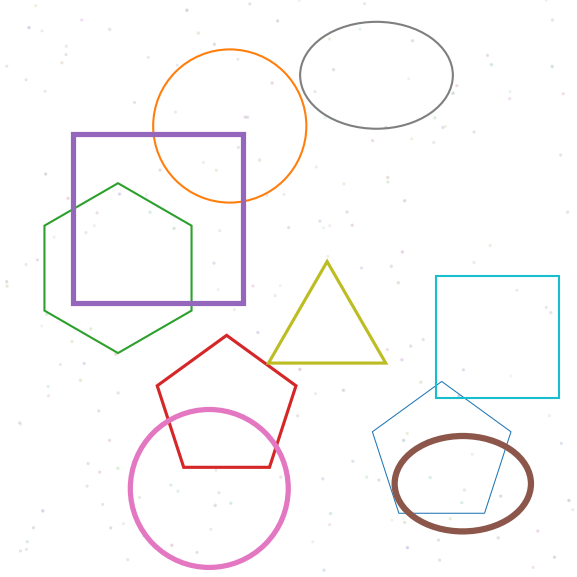[{"shape": "pentagon", "thickness": 0.5, "radius": 0.63, "center": [0.765, 0.212]}, {"shape": "circle", "thickness": 1, "radius": 0.66, "center": [0.398, 0.781]}, {"shape": "hexagon", "thickness": 1, "radius": 0.74, "center": [0.204, 0.535]}, {"shape": "pentagon", "thickness": 1.5, "radius": 0.63, "center": [0.392, 0.292]}, {"shape": "square", "thickness": 2.5, "radius": 0.73, "center": [0.274, 0.621]}, {"shape": "oval", "thickness": 3, "radius": 0.59, "center": [0.801, 0.162]}, {"shape": "circle", "thickness": 2.5, "radius": 0.68, "center": [0.362, 0.153]}, {"shape": "oval", "thickness": 1, "radius": 0.66, "center": [0.652, 0.869]}, {"shape": "triangle", "thickness": 1.5, "radius": 0.59, "center": [0.566, 0.429]}, {"shape": "square", "thickness": 1, "radius": 0.53, "center": [0.861, 0.416]}]